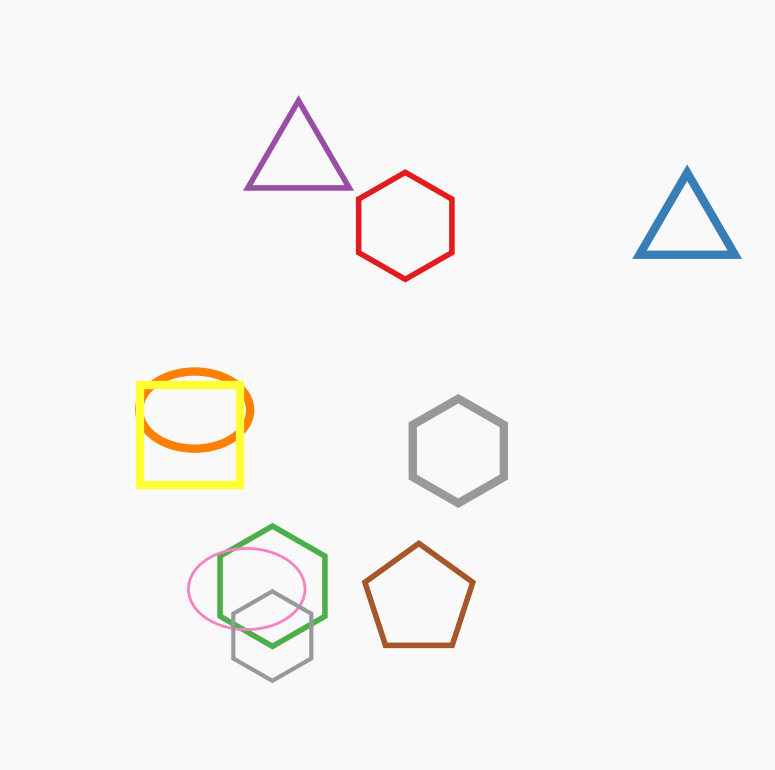[{"shape": "hexagon", "thickness": 2, "radius": 0.35, "center": [0.523, 0.707]}, {"shape": "triangle", "thickness": 3, "radius": 0.36, "center": [0.887, 0.705]}, {"shape": "hexagon", "thickness": 2, "radius": 0.39, "center": [0.352, 0.239]}, {"shape": "triangle", "thickness": 2, "radius": 0.38, "center": [0.385, 0.794]}, {"shape": "oval", "thickness": 3, "radius": 0.36, "center": [0.251, 0.467]}, {"shape": "square", "thickness": 3, "radius": 0.32, "center": [0.245, 0.435]}, {"shape": "pentagon", "thickness": 2, "radius": 0.37, "center": [0.54, 0.221]}, {"shape": "oval", "thickness": 1, "radius": 0.38, "center": [0.318, 0.235]}, {"shape": "hexagon", "thickness": 3, "radius": 0.34, "center": [0.591, 0.414]}, {"shape": "hexagon", "thickness": 1.5, "radius": 0.29, "center": [0.351, 0.174]}]